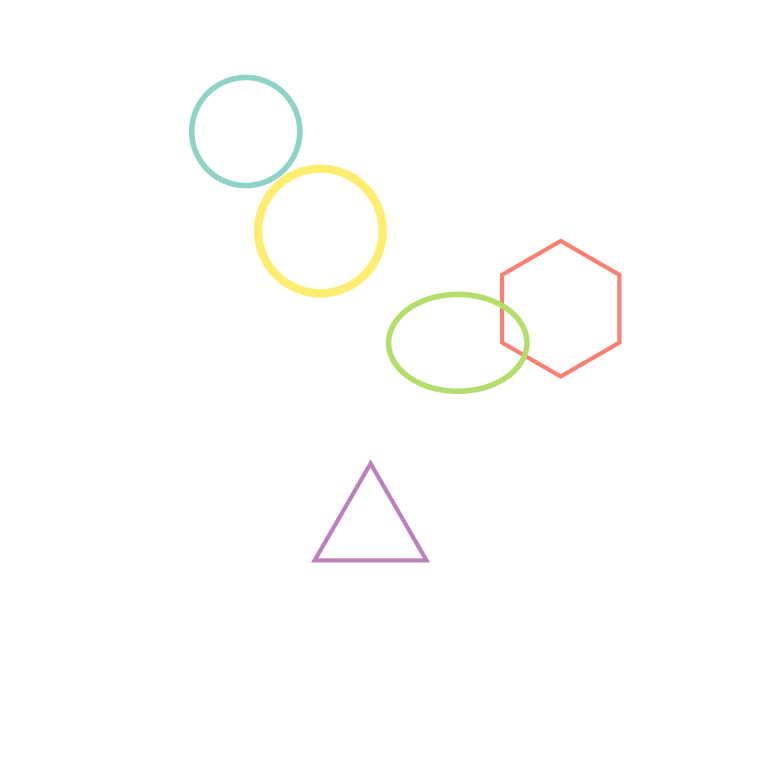[{"shape": "circle", "thickness": 2, "radius": 0.35, "center": [0.319, 0.829]}, {"shape": "hexagon", "thickness": 1.5, "radius": 0.44, "center": [0.728, 0.599]}, {"shape": "oval", "thickness": 2, "radius": 0.45, "center": [0.594, 0.555]}, {"shape": "triangle", "thickness": 1.5, "radius": 0.42, "center": [0.481, 0.314]}, {"shape": "circle", "thickness": 3, "radius": 0.4, "center": [0.416, 0.7]}]